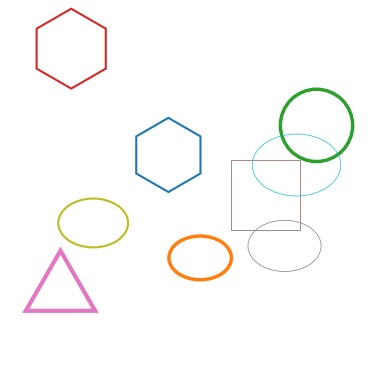[{"shape": "hexagon", "thickness": 1.5, "radius": 0.48, "center": [0.437, 0.598]}, {"shape": "oval", "thickness": 2.5, "radius": 0.41, "center": [0.52, 0.33]}, {"shape": "circle", "thickness": 2.5, "radius": 0.47, "center": [0.822, 0.674]}, {"shape": "hexagon", "thickness": 1.5, "radius": 0.52, "center": [0.185, 0.874]}, {"shape": "square", "thickness": 0.5, "radius": 0.45, "center": [0.689, 0.494]}, {"shape": "triangle", "thickness": 3, "radius": 0.52, "center": [0.157, 0.245]}, {"shape": "oval", "thickness": 0.5, "radius": 0.48, "center": [0.739, 0.361]}, {"shape": "oval", "thickness": 1.5, "radius": 0.45, "center": [0.242, 0.421]}, {"shape": "oval", "thickness": 0.5, "radius": 0.57, "center": [0.77, 0.571]}]